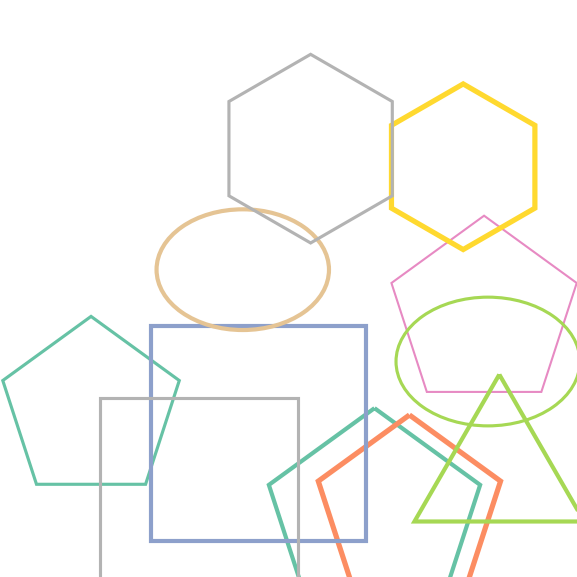[{"shape": "pentagon", "thickness": 1.5, "radius": 0.8, "center": [0.158, 0.291]}, {"shape": "pentagon", "thickness": 2, "radius": 0.96, "center": [0.648, 0.1]}, {"shape": "pentagon", "thickness": 2.5, "radius": 0.83, "center": [0.709, 0.115]}, {"shape": "square", "thickness": 2, "radius": 0.93, "center": [0.448, 0.249]}, {"shape": "pentagon", "thickness": 1, "radius": 0.84, "center": [0.838, 0.457]}, {"shape": "oval", "thickness": 1.5, "radius": 0.8, "center": [0.845, 0.373]}, {"shape": "triangle", "thickness": 2, "radius": 0.85, "center": [0.865, 0.181]}, {"shape": "hexagon", "thickness": 2.5, "radius": 0.72, "center": [0.802, 0.71]}, {"shape": "oval", "thickness": 2, "radius": 0.75, "center": [0.42, 0.532]}, {"shape": "hexagon", "thickness": 1.5, "radius": 0.82, "center": [0.538, 0.742]}, {"shape": "square", "thickness": 1.5, "radius": 0.86, "center": [0.345, 0.139]}]